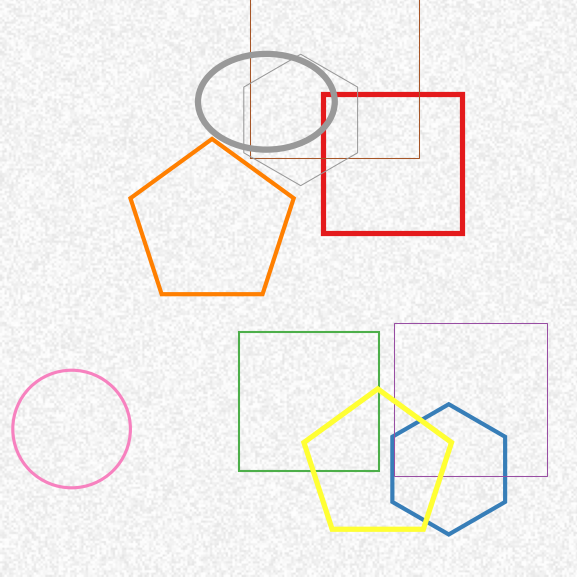[{"shape": "square", "thickness": 2.5, "radius": 0.6, "center": [0.68, 0.716]}, {"shape": "hexagon", "thickness": 2, "radius": 0.56, "center": [0.777, 0.186]}, {"shape": "square", "thickness": 1, "radius": 0.6, "center": [0.535, 0.304]}, {"shape": "square", "thickness": 0.5, "radius": 0.66, "center": [0.815, 0.308]}, {"shape": "pentagon", "thickness": 2, "radius": 0.74, "center": [0.367, 0.61]}, {"shape": "pentagon", "thickness": 2.5, "radius": 0.67, "center": [0.654, 0.191]}, {"shape": "square", "thickness": 0.5, "radius": 0.73, "center": [0.579, 0.873]}, {"shape": "circle", "thickness": 1.5, "radius": 0.51, "center": [0.124, 0.256]}, {"shape": "oval", "thickness": 3, "radius": 0.59, "center": [0.461, 0.823]}, {"shape": "hexagon", "thickness": 0.5, "radius": 0.57, "center": [0.521, 0.791]}]